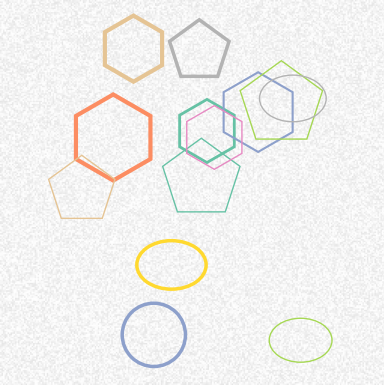[{"shape": "pentagon", "thickness": 1, "radius": 0.53, "center": [0.523, 0.535]}, {"shape": "hexagon", "thickness": 2, "radius": 0.41, "center": [0.538, 0.66]}, {"shape": "hexagon", "thickness": 3, "radius": 0.56, "center": [0.294, 0.643]}, {"shape": "hexagon", "thickness": 1.5, "radius": 0.52, "center": [0.67, 0.709]}, {"shape": "circle", "thickness": 2.5, "radius": 0.41, "center": [0.4, 0.13]}, {"shape": "hexagon", "thickness": 1, "radius": 0.41, "center": [0.557, 0.643]}, {"shape": "oval", "thickness": 1, "radius": 0.41, "center": [0.781, 0.116]}, {"shape": "pentagon", "thickness": 1, "radius": 0.56, "center": [0.731, 0.73]}, {"shape": "oval", "thickness": 2.5, "radius": 0.45, "center": [0.445, 0.312]}, {"shape": "hexagon", "thickness": 3, "radius": 0.43, "center": [0.347, 0.874]}, {"shape": "pentagon", "thickness": 1, "radius": 0.45, "center": [0.212, 0.506]}, {"shape": "pentagon", "thickness": 2.5, "radius": 0.41, "center": [0.518, 0.867]}, {"shape": "oval", "thickness": 1, "radius": 0.43, "center": [0.761, 0.744]}]